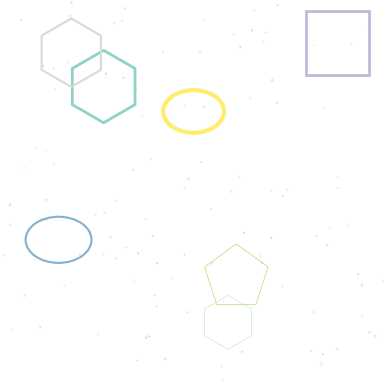[{"shape": "hexagon", "thickness": 2, "radius": 0.47, "center": [0.269, 0.775]}, {"shape": "square", "thickness": 2, "radius": 0.41, "center": [0.876, 0.889]}, {"shape": "oval", "thickness": 1.5, "radius": 0.43, "center": [0.152, 0.377]}, {"shape": "pentagon", "thickness": 0.5, "radius": 0.43, "center": [0.614, 0.28]}, {"shape": "hexagon", "thickness": 1.5, "radius": 0.44, "center": [0.185, 0.863]}, {"shape": "hexagon", "thickness": 0.5, "radius": 0.35, "center": [0.592, 0.163]}, {"shape": "oval", "thickness": 3, "radius": 0.4, "center": [0.503, 0.711]}]